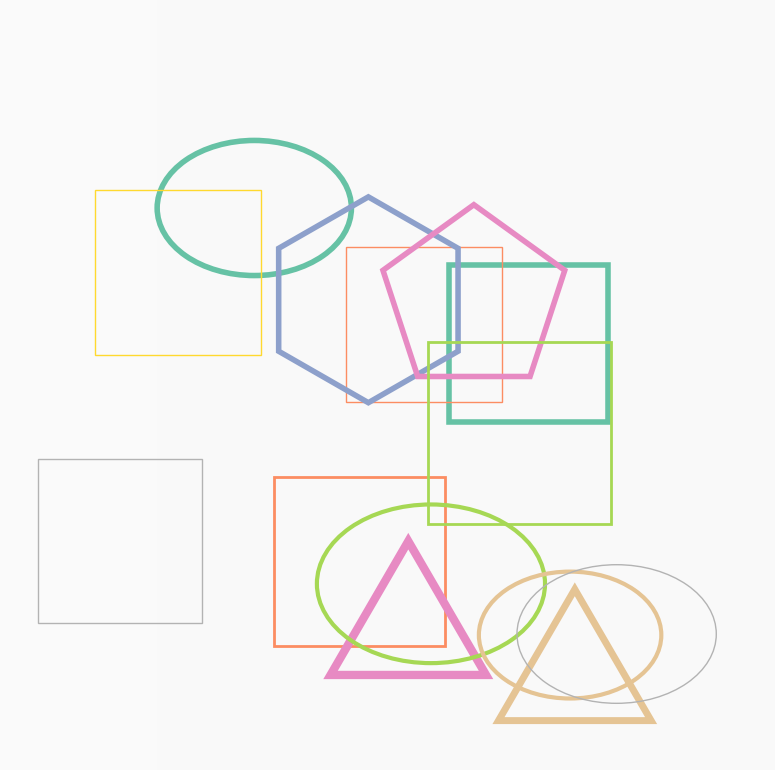[{"shape": "oval", "thickness": 2, "radius": 0.63, "center": [0.328, 0.73]}, {"shape": "square", "thickness": 2, "radius": 0.51, "center": [0.682, 0.554]}, {"shape": "square", "thickness": 1, "radius": 0.55, "center": [0.464, 0.271]}, {"shape": "square", "thickness": 0.5, "radius": 0.5, "center": [0.548, 0.578]}, {"shape": "hexagon", "thickness": 2, "radius": 0.67, "center": [0.475, 0.611]}, {"shape": "pentagon", "thickness": 2, "radius": 0.62, "center": [0.611, 0.611]}, {"shape": "triangle", "thickness": 3, "radius": 0.58, "center": [0.527, 0.181]}, {"shape": "square", "thickness": 1, "radius": 0.59, "center": [0.67, 0.438]}, {"shape": "oval", "thickness": 1.5, "radius": 0.74, "center": [0.556, 0.242]}, {"shape": "square", "thickness": 0.5, "radius": 0.54, "center": [0.23, 0.646]}, {"shape": "triangle", "thickness": 2.5, "radius": 0.57, "center": [0.742, 0.121]}, {"shape": "oval", "thickness": 1.5, "radius": 0.59, "center": [0.736, 0.175]}, {"shape": "square", "thickness": 0.5, "radius": 0.53, "center": [0.155, 0.298]}, {"shape": "oval", "thickness": 0.5, "radius": 0.64, "center": [0.796, 0.177]}]